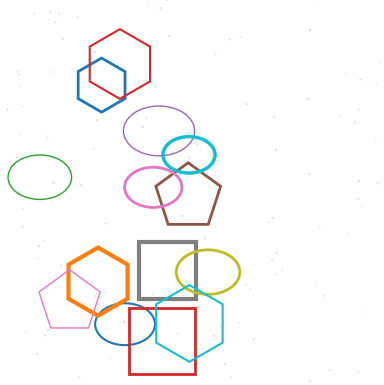[{"shape": "hexagon", "thickness": 2, "radius": 0.35, "center": [0.264, 0.779]}, {"shape": "oval", "thickness": 1.5, "radius": 0.39, "center": [0.325, 0.158]}, {"shape": "hexagon", "thickness": 3, "radius": 0.44, "center": [0.255, 0.268]}, {"shape": "oval", "thickness": 1, "radius": 0.41, "center": [0.103, 0.54]}, {"shape": "square", "thickness": 2, "radius": 0.43, "center": [0.422, 0.114]}, {"shape": "hexagon", "thickness": 1.5, "radius": 0.45, "center": [0.311, 0.834]}, {"shape": "oval", "thickness": 1, "radius": 0.46, "center": [0.413, 0.66]}, {"shape": "pentagon", "thickness": 2, "radius": 0.44, "center": [0.489, 0.489]}, {"shape": "oval", "thickness": 2, "radius": 0.37, "center": [0.398, 0.513]}, {"shape": "pentagon", "thickness": 1, "radius": 0.42, "center": [0.181, 0.216]}, {"shape": "square", "thickness": 3, "radius": 0.37, "center": [0.435, 0.297]}, {"shape": "oval", "thickness": 2, "radius": 0.41, "center": [0.54, 0.293]}, {"shape": "oval", "thickness": 2.5, "radius": 0.34, "center": [0.491, 0.598]}, {"shape": "hexagon", "thickness": 1.5, "radius": 0.5, "center": [0.492, 0.16]}]